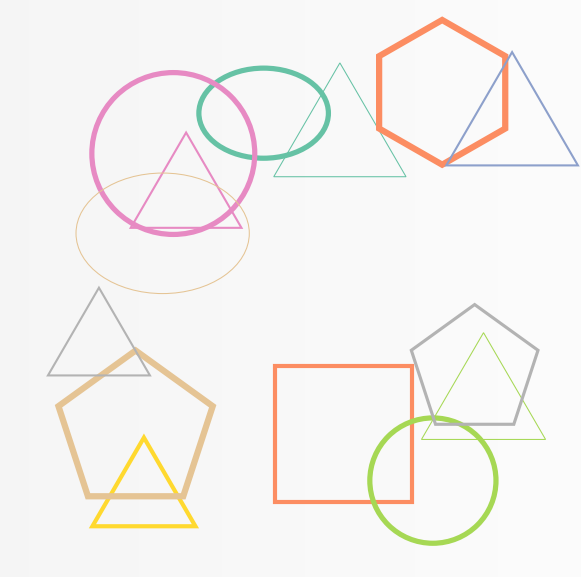[{"shape": "triangle", "thickness": 0.5, "radius": 0.66, "center": [0.585, 0.759]}, {"shape": "oval", "thickness": 2.5, "radius": 0.56, "center": [0.454, 0.803]}, {"shape": "hexagon", "thickness": 3, "radius": 0.63, "center": [0.761, 0.839]}, {"shape": "square", "thickness": 2, "radius": 0.59, "center": [0.59, 0.247]}, {"shape": "triangle", "thickness": 1, "radius": 0.65, "center": [0.881, 0.778]}, {"shape": "triangle", "thickness": 1, "radius": 0.55, "center": [0.32, 0.66]}, {"shape": "circle", "thickness": 2.5, "radius": 0.7, "center": [0.298, 0.733]}, {"shape": "circle", "thickness": 2.5, "radius": 0.54, "center": [0.745, 0.167]}, {"shape": "triangle", "thickness": 0.5, "radius": 0.62, "center": [0.832, 0.3]}, {"shape": "triangle", "thickness": 2, "radius": 0.51, "center": [0.248, 0.139]}, {"shape": "oval", "thickness": 0.5, "radius": 0.75, "center": [0.28, 0.595]}, {"shape": "pentagon", "thickness": 3, "radius": 0.7, "center": [0.233, 0.253]}, {"shape": "pentagon", "thickness": 1.5, "radius": 0.57, "center": [0.817, 0.357]}, {"shape": "triangle", "thickness": 1, "radius": 0.51, "center": [0.17, 0.4]}]